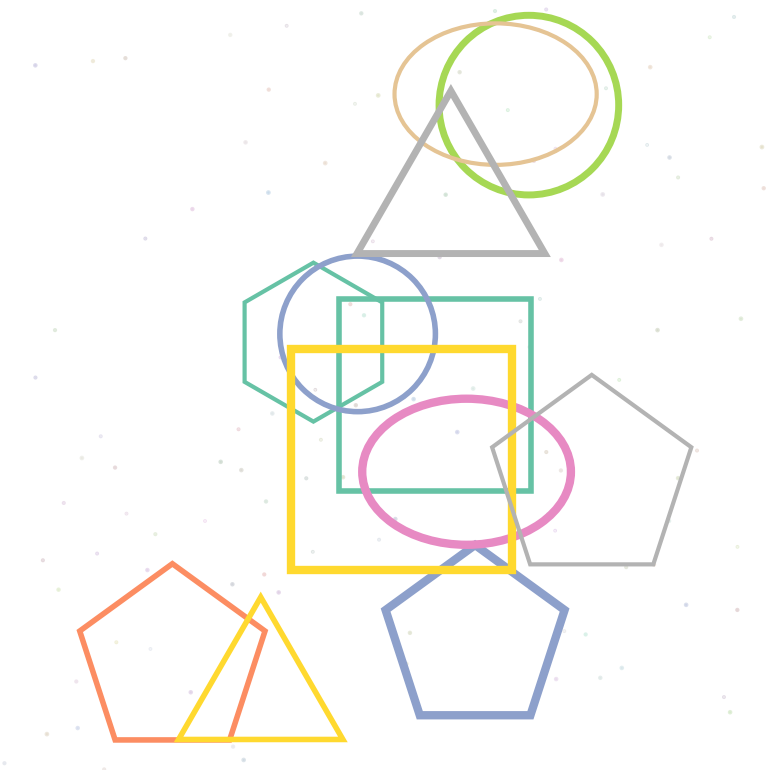[{"shape": "hexagon", "thickness": 1.5, "radius": 0.52, "center": [0.407, 0.556]}, {"shape": "square", "thickness": 2, "radius": 0.62, "center": [0.565, 0.487]}, {"shape": "pentagon", "thickness": 2, "radius": 0.63, "center": [0.224, 0.141]}, {"shape": "circle", "thickness": 2, "radius": 0.51, "center": [0.464, 0.566]}, {"shape": "pentagon", "thickness": 3, "radius": 0.61, "center": [0.617, 0.17]}, {"shape": "oval", "thickness": 3, "radius": 0.68, "center": [0.606, 0.387]}, {"shape": "circle", "thickness": 2.5, "radius": 0.58, "center": [0.687, 0.863]}, {"shape": "triangle", "thickness": 2, "radius": 0.62, "center": [0.339, 0.101]}, {"shape": "square", "thickness": 3, "radius": 0.72, "center": [0.521, 0.403]}, {"shape": "oval", "thickness": 1.5, "radius": 0.66, "center": [0.644, 0.878]}, {"shape": "triangle", "thickness": 2.5, "radius": 0.7, "center": [0.586, 0.741]}, {"shape": "pentagon", "thickness": 1.5, "radius": 0.68, "center": [0.768, 0.377]}]